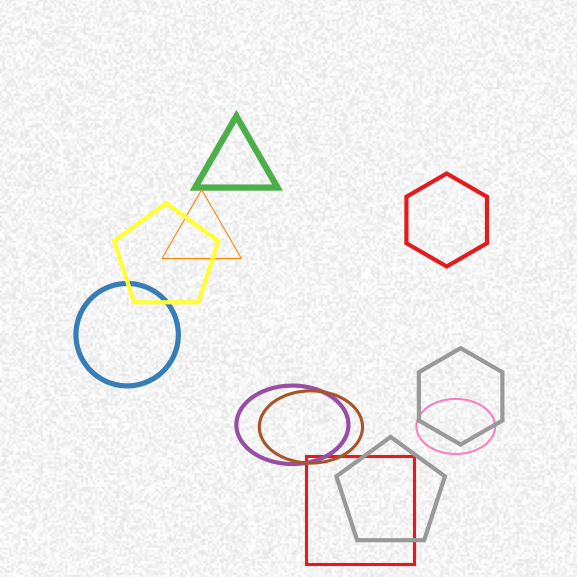[{"shape": "hexagon", "thickness": 2, "radius": 0.4, "center": [0.773, 0.618]}, {"shape": "square", "thickness": 1.5, "radius": 0.47, "center": [0.624, 0.117]}, {"shape": "circle", "thickness": 2.5, "radius": 0.44, "center": [0.22, 0.42]}, {"shape": "triangle", "thickness": 3, "radius": 0.41, "center": [0.409, 0.716]}, {"shape": "oval", "thickness": 2, "radius": 0.49, "center": [0.506, 0.264]}, {"shape": "triangle", "thickness": 0.5, "radius": 0.4, "center": [0.349, 0.591]}, {"shape": "pentagon", "thickness": 2, "radius": 0.47, "center": [0.288, 0.552]}, {"shape": "oval", "thickness": 1.5, "radius": 0.45, "center": [0.538, 0.26]}, {"shape": "oval", "thickness": 1, "radius": 0.34, "center": [0.789, 0.261]}, {"shape": "hexagon", "thickness": 2, "radius": 0.42, "center": [0.798, 0.313]}, {"shape": "pentagon", "thickness": 2, "radius": 0.49, "center": [0.676, 0.144]}]